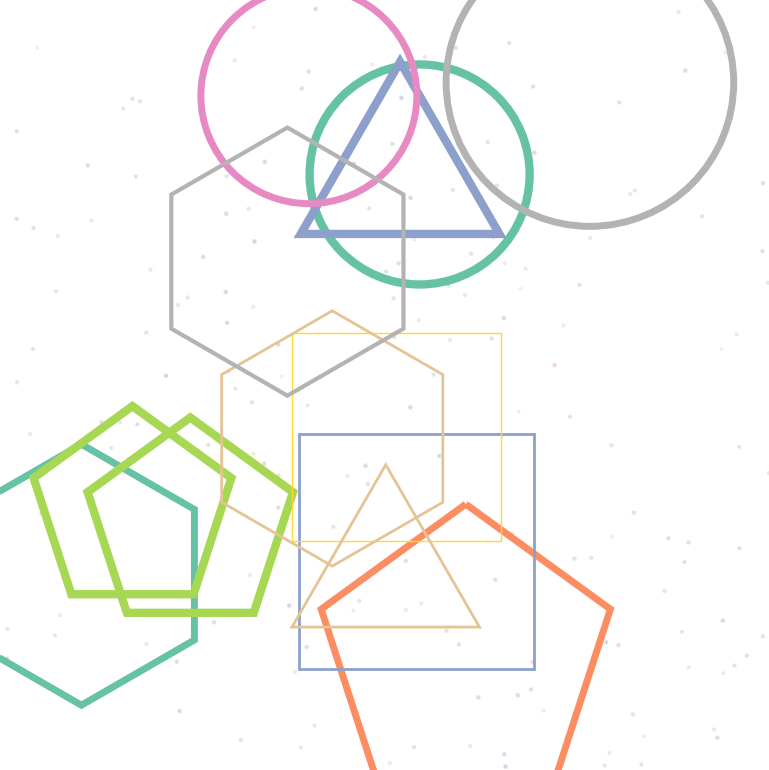[{"shape": "circle", "thickness": 3, "radius": 0.71, "center": [0.545, 0.773]}, {"shape": "hexagon", "thickness": 2.5, "radius": 0.85, "center": [0.106, 0.254]}, {"shape": "pentagon", "thickness": 2.5, "radius": 0.99, "center": [0.605, 0.148]}, {"shape": "triangle", "thickness": 3, "radius": 0.74, "center": [0.52, 0.771]}, {"shape": "square", "thickness": 1, "radius": 0.76, "center": [0.541, 0.284]}, {"shape": "circle", "thickness": 2.5, "radius": 0.7, "center": [0.401, 0.876]}, {"shape": "pentagon", "thickness": 3, "radius": 0.68, "center": [0.172, 0.338]}, {"shape": "pentagon", "thickness": 3, "radius": 0.7, "center": [0.247, 0.318]}, {"shape": "square", "thickness": 0.5, "radius": 0.68, "center": [0.515, 0.433]}, {"shape": "triangle", "thickness": 1, "radius": 0.7, "center": [0.501, 0.256]}, {"shape": "hexagon", "thickness": 1, "radius": 0.83, "center": [0.431, 0.431]}, {"shape": "circle", "thickness": 2.5, "radius": 0.93, "center": [0.766, 0.893]}, {"shape": "hexagon", "thickness": 1.5, "radius": 0.87, "center": [0.373, 0.66]}]